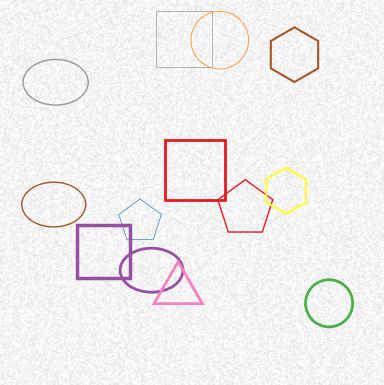[{"shape": "square", "thickness": 2, "radius": 0.39, "center": [0.507, 0.558]}, {"shape": "pentagon", "thickness": 1, "radius": 0.38, "center": [0.637, 0.458]}, {"shape": "pentagon", "thickness": 0.5, "radius": 0.29, "center": [0.364, 0.425]}, {"shape": "circle", "thickness": 2, "radius": 0.31, "center": [0.855, 0.212]}, {"shape": "square", "thickness": 2.5, "radius": 0.34, "center": [0.27, 0.346]}, {"shape": "oval", "thickness": 2, "radius": 0.41, "center": [0.394, 0.298]}, {"shape": "circle", "thickness": 0.5, "radius": 0.37, "center": [0.571, 0.896]}, {"shape": "hexagon", "thickness": 1.5, "radius": 0.3, "center": [0.743, 0.505]}, {"shape": "hexagon", "thickness": 1.5, "radius": 0.36, "center": [0.765, 0.858]}, {"shape": "oval", "thickness": 1, "radius": 0.42, "center": [0.14, 0.469]}, {"shape": "triangle", "thickness": 2, "radius": 0.36, "center": [0.463, 0.248]}, {"shape": "square", "thickness": 0.5, "radius": 0.36, "center": [0.478, 0.899]}, {"shape": "oval", "thickness": 1, "radius": 0.42, "center": [0.145, 0.786]}]